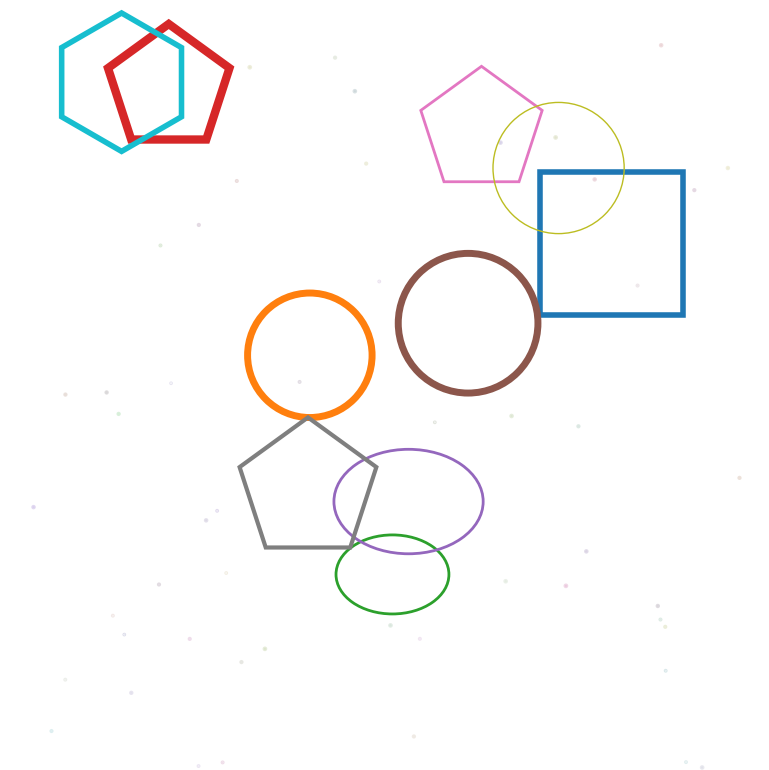[{"shape": "square", "thickness": 2, "radius": 0.46, "center": [0.795, 0.684]}, {"shape": "circle", "thickness": 2.5, "radius": 0.4, "center": [0.402, 0.539]}, {"shape": "oval", "thickness": 1, "radius": 0.37, "center": [0.51, 0.254]}, {"shape": "pentagon", "thickness": 3, "radius": 0.41, "center": [0.219, 0.886]}, {"shape": "oval", "thickness": 1, "radius": 0.48, "center": [0.531, 0.349]}, {"shape": "circle", "thickness": 2.5, "radius": 0.45, "center": [0.608, 0.58]}, {"shape": "pentagon", "thickness": 1, "radius": 0.41, "center": [0.625, 0.831]}, {"shape": "pentagon", "thickness": 1.5, "radius": 0.47, "center": [0.4, 0.365]}, {"shape": "circle", "thickness": 0.5, "radius": 0.43, "center": [0.725, 0.782]}, {"shape": "hexagon", "thickness": 2, "radius": 0.45, "center": [0.158, 0.893]}]